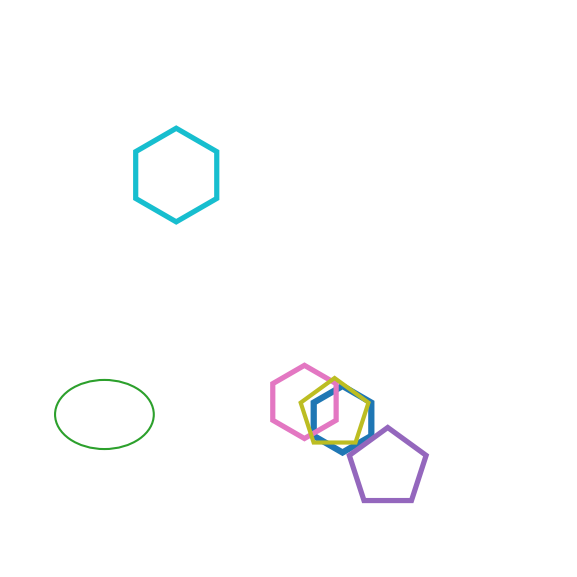[{"shape": "hexagon", "thickness": 3, "radius": 0.29, "center": [0.593, 0.273]}, {"shape": "oval", "thickness": 1, "radius": 0.43, "center": [0.181, 0.281]}, {"shape": "pentagon", "thickness": 2.5, "radius": 0.35, "center": [0.671, 0.189]}, {"shape": "hexagon", "thickness": 2.5, "radius": 0.32, "center": [0.527, 0.303]}, {"shape": "pentagon", "thickness": 2, "radius": 0.31, "center": [0.579, 0.283]}, {"shape": "hexagon", "thickness": 2.5, "radius": 0.41, "center": [0.305, 0.696]}]